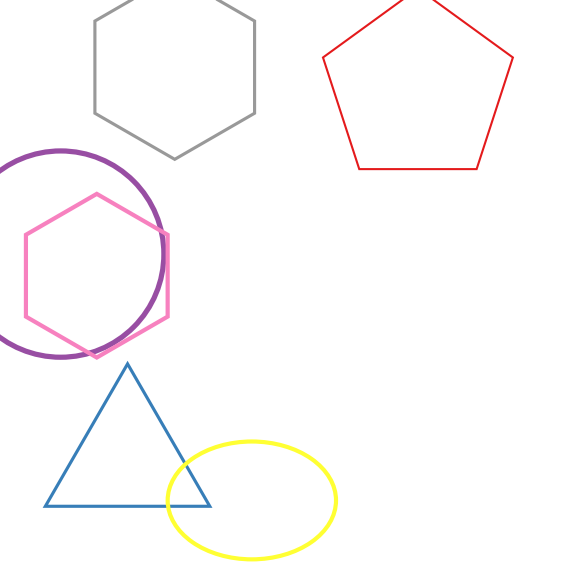[{"shape": "pentagon", "thickness": 1, "radius": 0.86, "center": [0.724, 0.846]}, {"shape": "triangle", "thickness": 1.5, "radius": 0.82, "center": [0.221, 0.205]}, {"shape": "circle", "thickness": 2.5, "radius": 0.89, "center": [0.105, 0.559]}, {"shape": "oval", "thickness": 2, "radius": 0.73, "center": [0.436, 0.133]}, {"shape": "hexagon", "thickness": 2, "radius": 0.71, "center": [0.168, 0.522]}, {"shape": "hexagon", "thickness": 1.5, "radius": 0.8, "center": [0.303, 0.883]}]